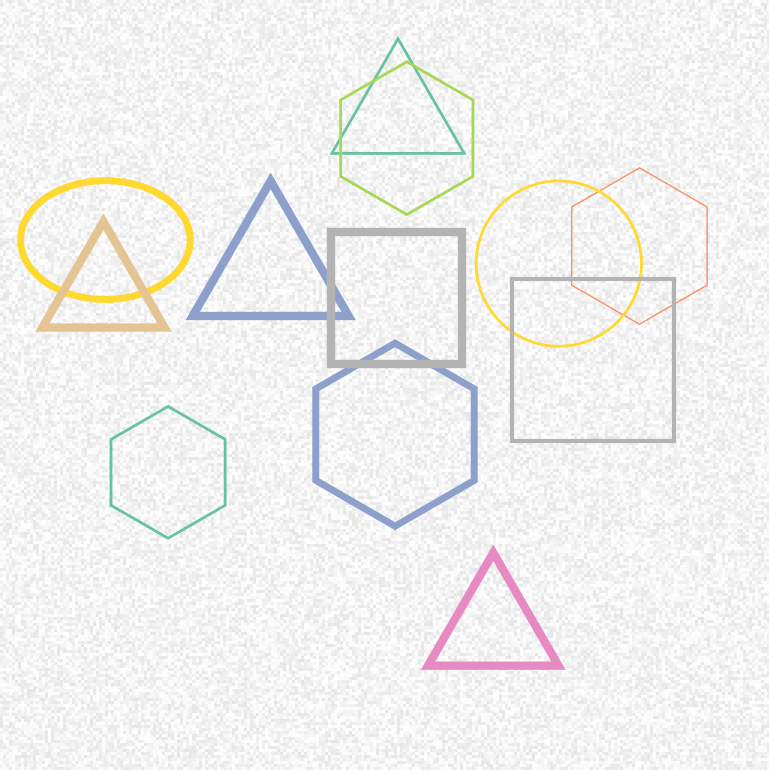[{"shape": "triangle", "thickness": 1, "radius": 0.5, "center": [0.517, 0.85]}, {"shape": "hexagon", "thickness": 1, "radius": 0.43, "center": [0.218, 0.387]}, {"shape": "hexagon", "thickness": 0.5, "radius": 0.51, "center": [0.83, 0.68]}, {"shape": "triangle", "thickness": 3, "radius": 0.58, "center": [0.352, 0.648]}, {"shape": "hexagon", "thickness": 2.5, "radius": 0.59, "center": [0.513, 0.435]}, {"shape": "triangle", "thickness": 3, "radius": 0.49, "center": [0.641, 0.184]}, {"shape": "hexagon", "thickness": 1, "radius": 0.5, "center": [0.528, 0.821]}, {"shape": "oval", "thickness": 2.5, "radius": 0.55, "center": [0.137, 0.688]}, {"shape": "circle", "thickness": 1, "radius": 0.54, "center": [0.726, 0.658]}, {"shape": "triangle", "thickness": 3, "radius": 0.46, "center": [0.134, 0.62]}, {"shape": "square", "thickness": 1.5, "radius": 0.53, "center": [0.77, 0.532]}, {"shape": "square", "thickness": 3, "radius": 0.43, "center": [0.515, 0.613]}]